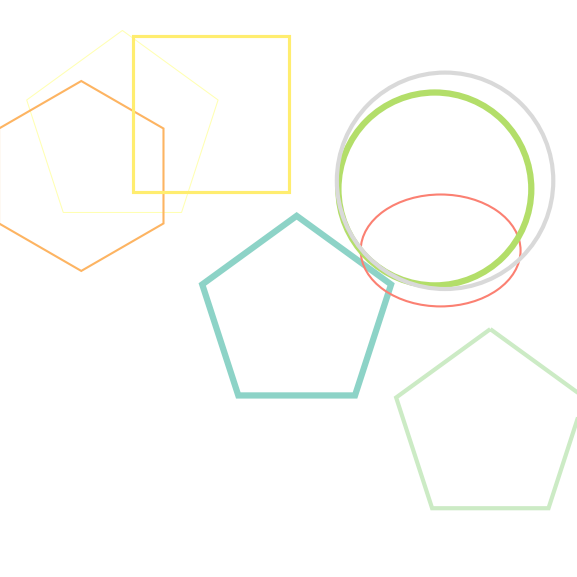[{"shape": "pentagon", "thickness": 3, "radius": 0.86, "center": [0.514, 0.453]}, {"shape": "pentagon", "thickness": 0.5, "radius": 0.87, "center": [0.212, 0.772]}, {"shape": "oval", "thickness": 1, "radius": 0.69, "center": [0.763, 0.565]}, {"shape": "hexagon", "thickness": 1, "radius": 0.82, "center": [0.141, 0.694]}, {"shape": "circle", "thickness": 3, "radius": 0.83, "center": [0.753, 0.672]}, {"shape": "circle", "thickness": 2, "radius": 0.94, "center": [0.771, 0.686]}, {"shape": "pentagon", "thickness": 2, "radius": 0.86, "center": [0.849, 0.258]}, {"shape": "square", "thickness": 1.5, "radius": 0.67, "center": [0.366, 0.802]}]